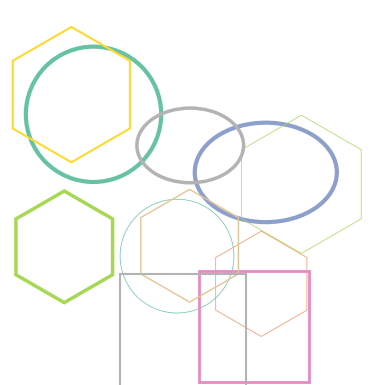[{"shape": "circle", "thickness": 3, "radius": 0.88, "center": [0.243, 0.703]}, {"shape": "circle", "thickness": 0.5, "radius": 0.74, "center": [0.46, 0.335]}, {"shape": "hexagon", "thickness": 0.5, "radius": 0.68, "center": [0.679, 0.263]}, {"shape": "oval", "thickness": 3, "radius": 0.92, "center": [0.69, 0.552]}, {"shape": "square", "thickness": 2, "radius": 0.72, "center": [0.66, 0.152]}, {"shape": "hexagon", "thickness": 0.5, "radius": 0.9, "center": [0.783, 0.521]}, {"shape": "hexagon", "thickness": 2.5, "radius": 0.72, "center": [0.167, 0.359]}, {"shape": "hexagon", "thickness": 1.5, "radius": 0.88, "center": [0.185, 0.754]}, {"shape": "hexagon", "thickness": 1, "radius": 0.73, "center": [0.492, 0.362]}, {"shape": "oval", "thickness": 2.5, "radius": 0.69, "center": [0.494, 0.622]}, {"shape": "square", "thickness": 1.5, "radius": 0.82, "center": [0.476, 0.125]}]